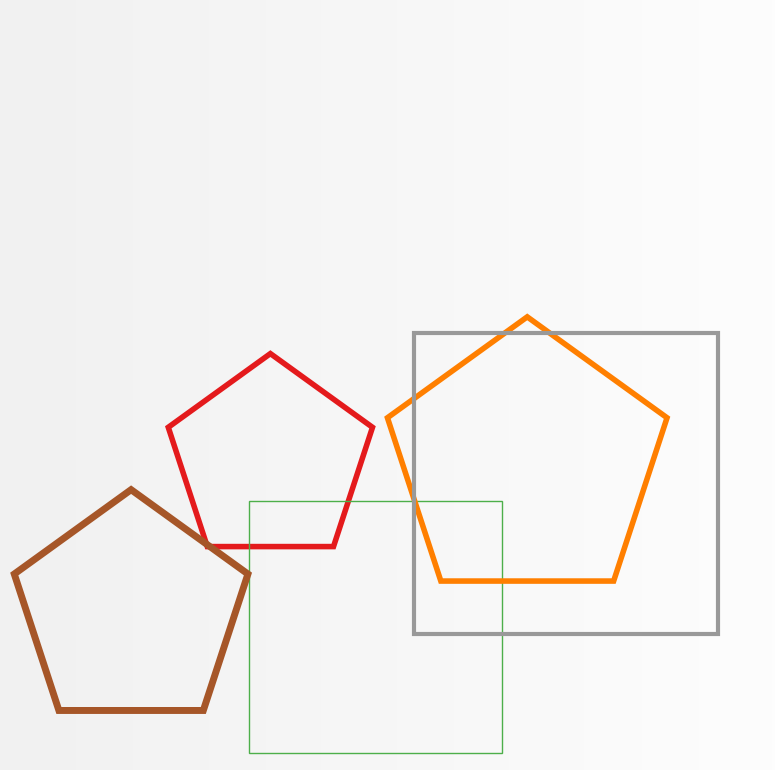[{"shape": "pentagon", "thickness": 2, "radius": 0.69, "center": [0.349, 0.402]}, {"shape": "square", "thickness": 0.5, "radius": 0.82, "center": [0.485, 0.186]}, {"shape": "pentagon", "thickness": 2, "radius": 0.95, "center": [0.68, 0.399]}, {"shape": "pentagon", "thickness": 2.5, "radius": 0.79, "center": [0.169, 0.206]}, {"shape": "square", "thickness": 1.5, "radius": 0.98, "center": [0.731, 0.372]}]